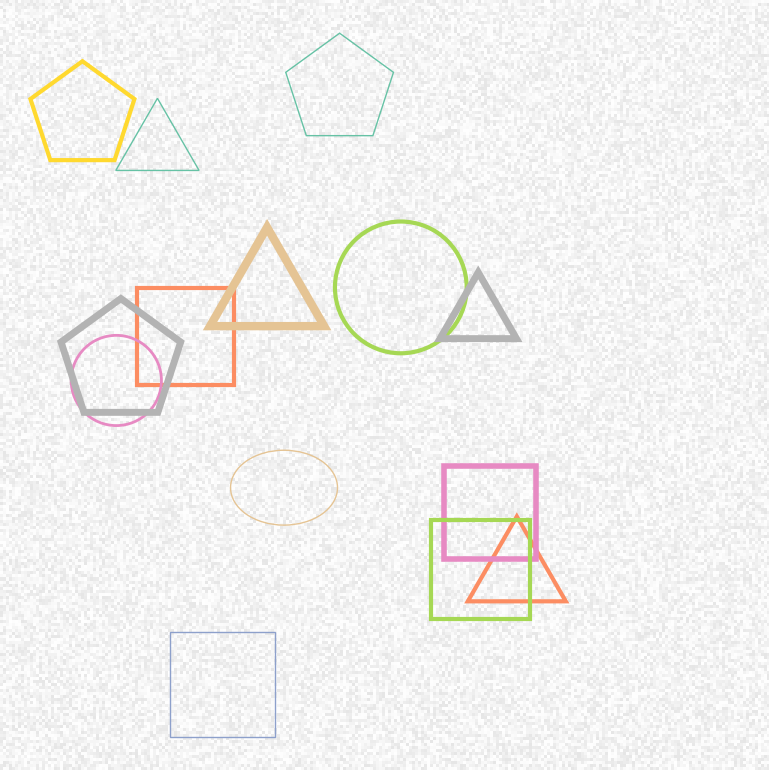[{"shape": "triangle", "thickness": 0.5, "radius": 0.31, "center": [0.204, 0.81]}, {"shape": "pentagon", "thickness": 0.5, "radius": 0.37, "center": [0.441, 0.883]}, {"shape": "square", "thickness": 1.5, "radius": 0.32, "center": [0.241, 0.563]}, {"shape": "triangle", "thickness": 1.5, "radius": 0.37, "center": [0.671, 0.256]}, {"shape": "square", "thickness": 0.5, "radius": 0.34, "center": [0.289, 0.111]}, {"shape": "circle", "thickness": 1, "radius": 0.29, "center": [0.151, 0.506]}, {"shape": "square", "thickness": 2, "radius": 0.3, "center": [0.636, 0.335]}, {"shape": "square", "thickness": 1.5, "radius": 0.32, "center": [0.624, 0.261]}, {"shape": "circle", "thickness": 1.5, "radius": 0.43, "center": [0.521, 0.627]}, {"shape": "pentagon", "thickness": 1.5, "radius": 0.36, "center": [0.107, 0.849]}, {"shape": "triangle", "thickness": 3, "radius": 0.43, "center": [0.347, 0.619]}, {"shape": "oval", "thickness": 0.5, "radius": 0.35, "center": [0.369, 0.367]}, {"shape": "pentagon", "thickness": 2.5, "radius": 0.41, "center": [0.157, 0.531]}, {"shape": "triangle", "thickness": 2.5, "radius": 0.29, "center": [0.621, 0.589]}]